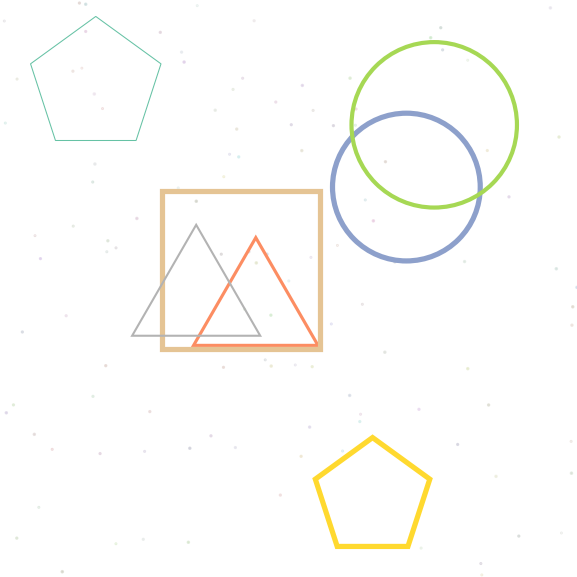[{"shape": "pentagon", "thickness": 0.5, "radius": 0.59, "center": [0.166, 0.852]}, {"shape": "triangle", "thickness": 1.5, "radius": 0.62, "center": [0.443, 0.463]}, {"shape": "circle", "thickness": 2.5, "radius": 0.64, "center": [0.704, 0.675]}, {"shape": "circle", "thickness": 2, "radius": 0.72, "center": [0.752, 0.783]}, {"shape": "pentagon", "thickness": 2.5, "radius": 0.52, "center": [0.645, 0.137]}, {"shape": "square", "thickness": 2.5, "radius": 0.69, "center": [0.417, 0.532]}, {"shape": "triangle", "thickness": 1, "radius": 0.64, "center": [0.34, 0.482]}]